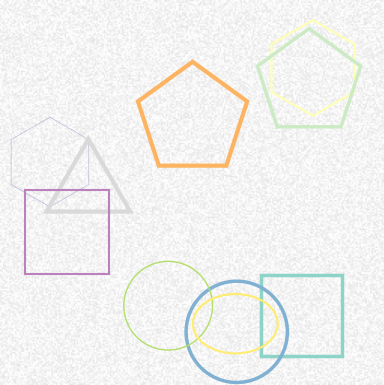[{"shape": "square", "thickness": 2.5, "radius": 0.53, "center": [0.783, 0.181]}, {"shape": "hexagon", "thickness": 1.5, "radius": 0.62, "center": [0.813, 0.824]}, {"shape": "hexagon", "thickness": 0.5, "radius": 0.58, "center": [0.13, 0.579]}, {"shape": "circle", "thickness": 2.5, "radius": 0.66, "center": [0.615, 0.138]}, {"shape": "pentagon", "thickness": 3, "radius": 0.75, "center": [0.5, 0.69]}, {"shape": "circle", "thickness": 1, "radius": 0.58, "center": [0.437, 0.206]}, {"shape": "triangle", "thickness": 3, "radius": 0.63, "center": [0.229, 0.513]}, {"shape": "square", "thickness": 1.5, "radius": 0.54, "center": [0.174, 0.397]}, {"shape": "pentagon", "thickness": 2.5, "radius": 0.71, "center": [0.803, 0.785]}, {"shape": "oval", "thickness": 1.5, "radius": 0.55, "center": [0.611, 0.159]}]